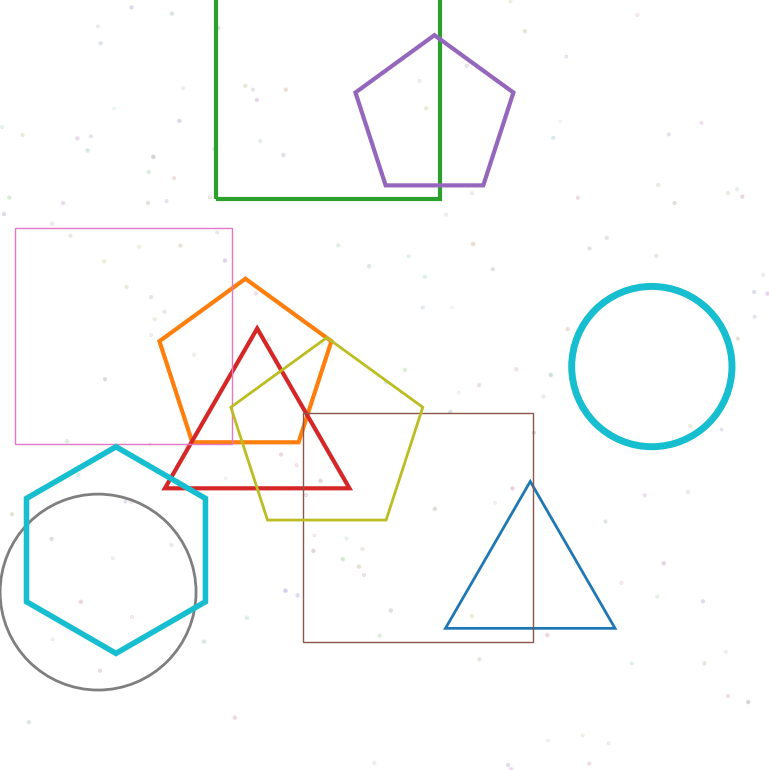[{"shape": "triangle", "thickness": 1, "radius": 0.64, "center": [0.689, 0.248]}, {"shape": "pentagon", "thickness": 1.5, "radius": 0.59, "center": [0.319, 0.521]}, {"shape": "square", "thickness": 1.5, "radius": 0.73, "center": [0.426, 0.887]}, {"shape": "triangle", "thickness": 1.5, "radius": 0.69, "center": [0.334, 0.435]}, {"shape": "pentagon", "thickness": 1.5, "radius": 0.54, "center": [0.564, 0.846]}, {"shape": "square", "thickness": 0.5, "radius": 0.74, "center": [0.543, 0.315]}, {"shape": "square", "thickness": 0.5, "radius": 0.7, "center": [0.161, 0.564]}, {"shape": "circle", "thickness": 1, "radius": 0.64, "center": [0.127, 0.231]}, {"shape": "pentagon", "thickness": 1, "radius": 0.66, "center": [0.424, 0.431]}, {"shape": "hexagon", "thickness": 2, "radius": 0.67, "center": [0.151, 0.286]}, {"shape": "circle", "thickness": 2.5, "radius": 0.52, "center": [0.847, 0.524]}]